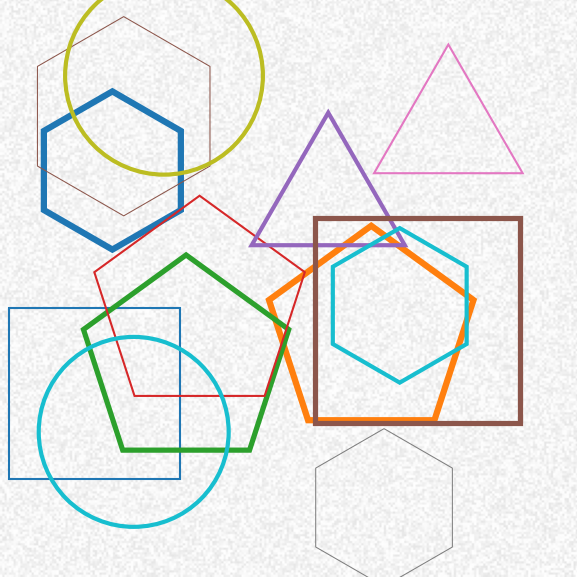[{"shape": "square", "thickness": 1, "radius": 0.74, "center": [0.164, 0.318]}, {"shape": "hexagon", "thickness": 3, "radius": 0.68, "center": [0.195, 0.704]}, {"shape": "pentagon", "thickness": 3, "radius": 0.93, "center": [0.643, 0.422]}, {"shape": "pentagon", "thickness": 2.5, "radius": 0.93, "center": [0.322, 0.371]}, {"shape": "pentagon", "thickness": 1, "radius": 0.96, "center": [0.346, 0.469]}, {"shape": "triangle", "thickness": 2, "radius": 0.77, "center": [0.568, 0.651]}, {"shape": "hexagon", "thickness": 0.5, "radius": 0.86, "center": [0.214, 0.798]}, {"shape": "square", "thickness": 2.5, "radius": 0.89, "center": [0.723, 0.444]}, {"shape": "triangle", "thickness": 1, "radius": 0.74, "center": [0.776, 0.773]}, {"shape": "hexagon", "thickness": 0.5, "radius": 0.68, "center": [0.665, 0.12]}, {"shape": "circle", "thickness": 2, "radius": 0.86, "center": [0.284, 0.868]}, {"shape": "circle", "thickness": 2, "radius": 0.82, "center": [0.232, 0.251]}, {"shape": "hexagon", "thickness": 2, "radius": 0.67, "center": [0.692, 0.47]}]